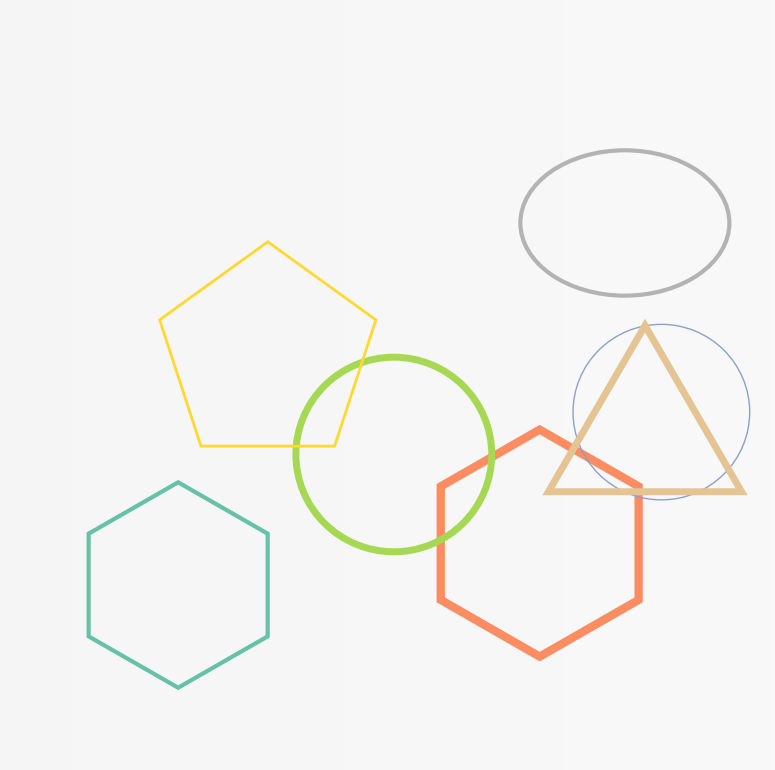[{"shape": "hexagon", "thickness": 1.5, "radius": 0.67, "center": [0.23, 0.24]}, {"shape": "hexagon", "thickness": 3, "radius": 0.74, "center": [0.696, 0.295]}, {"shape": "circle", "thickness": 0.5, "radius": 0.57, "center": [0.853, 0.465]}, {"shape": "circle", "thickness": 2.5, "radius": 0.63, "center": [0.508, 0.41]}, {"shape": "pentagon", "thickness": 1, "radius": 0.73, "center": [0.346, 0.539]}, {"shape": "triangle", "thickness": 2.5, "radius": 0.72, "center": [0.832, 0.433]}, {"shape": "oval", "thickness": 1.5, "radius": 0.67, "center": [0.806, 0.71]}]